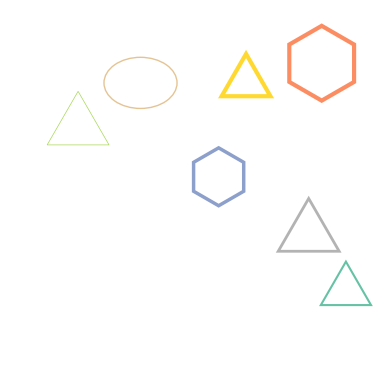[{"shape": "triangle", "thickness": 1.5, "radius": 0.38, "center": [0.899, 0.245]}, {"shape": "hexagon", "thickness": 3, "radius": 0.49, "center": [0.836, 0.836]}, {"shape": "hexagon", "thickness": 2.5, "radius": 0.38, "center": [0.568, 0.541]}, {"shape": "triangle", "thickness": 0.5, "radius": 0.46, "center": [0.203, 0.67]}, {"shape": "triangle", "thickness": 3, "radius": 0.37, "center": [0.639, 0.787]}, {"shape": "oval", "thickness": 1, "radius": 0.47, "center": [0.365, 0.785]}, {"shape": "triangle", "thickness": 2, "radius": 0.46, "center": [0.802, 0.393]}]